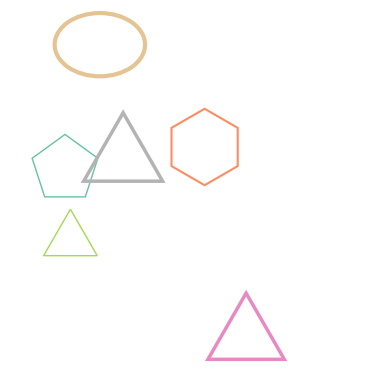[{"shape": "pentagon", "thickness": 1, "radius": 0.45, "center": [0.169, 0.561]}, {"shape": "hexagon", "thickness": 1.5, "radius": 0.5, "center": [0.531, 0.618]}, {"shape": "triangle", "thickness": 2.5, "radius": 0.57, "center": [0.639, 0.124]}, {"shape": "triangle", "thickness": 1, "radius": 0.4, "center": [0.183, 0.376]}, {"shape": "oval", "thickness": 3, "radius": 0.59, "center": [0.259, 0.884]}, {"shape": "triangle", "thickness": 2.5, "radius": 0.59, "center": [0.32, 0.589]}]